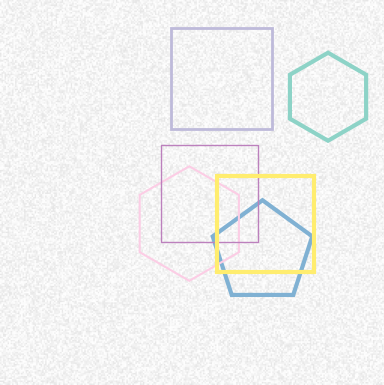[{"shape": "hexagon", "thickness": 3, "radius": 0.57, "center": [0.852, 0.749]}, {"shape": "square", "thickness": 2, "radius": 0.65, "center": [0.576, 0.797]}, {"shape": "pentagon", "thickness": 3, "radius": 0.68, "center": [0.682, 0.344]}, {"shape": "hexagon", "thickness": 1.5, "radius": 0.74, "center": [0.492, 0.419]}, {"shape": "square", "thickness": 1, "radius": 0.63, "center": [0.544, 0.498]}, {"shape": "square", "thickness": 3, "radius": 0.63, "center": [0.69, 0.418]}]